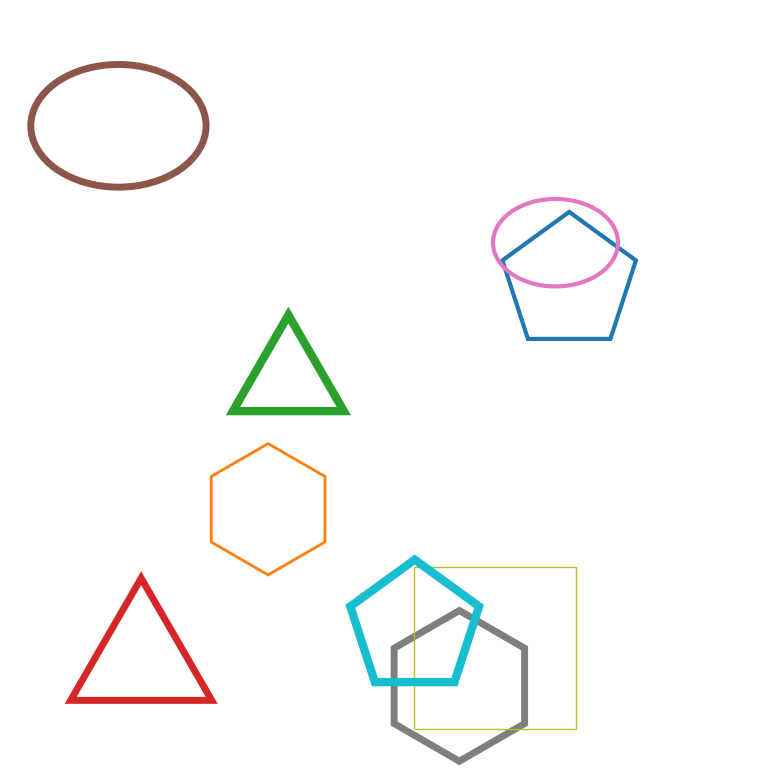[{"shape": "pentagon", "thickness": 1.5, "radius": 0.46, "center": [0.739, 0.634]}, {"shape": "hexagon", "thickness": 1, "radius": 0.43, "center": [0.348, 0.339]}, {"shape": "triangle", "thickness": 3, "radius": 0.42, "center": [0.374, 0.508]}, {"shape": "triangle", "thickness": 2.5, "radius": 0.53, "center": [0.183, 0.143]}, {"shape": "oval", "thickness": 2.5, "radius": 0.57, "center": [0.154, 0.837]}, {"shape": "oval", "thickness": 1.5, "radius": 0.41, "center": [0.721, 0.685]}, {"shape": "hexagon", "thickness": 2.5, "radius": 0.49, "center": [0.597, 0.109]}, {"shape": "square", "thickness": 0.5, "radius": 0.53, "center": [0.643, 0.158]}, {"shape": "pentagon", "thickness": 3, "radius": 0.44, "center": [0.539, 0.185]}]